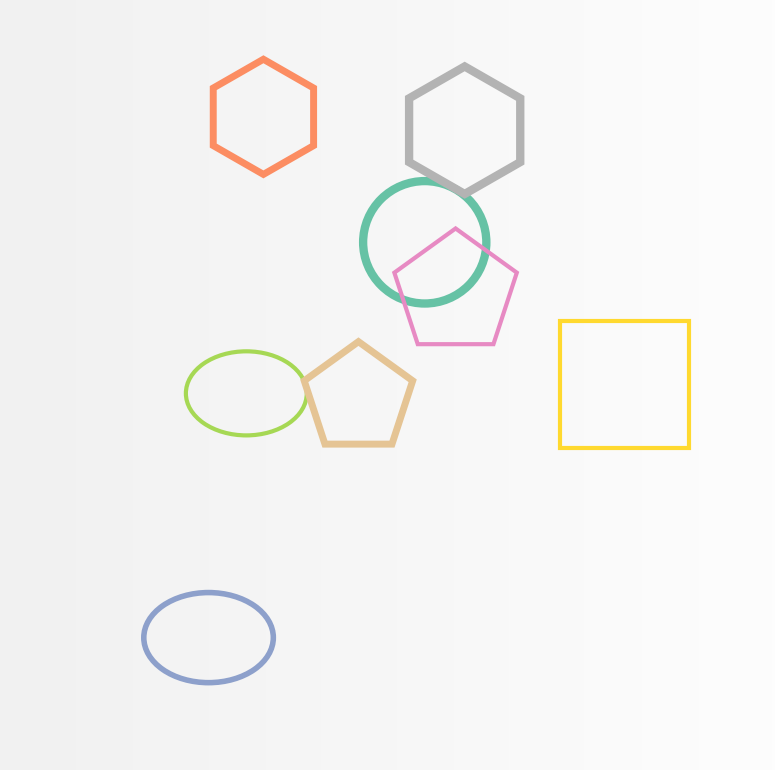[{"shape": "circle", "thickness": 3, "radius": 0.4, "center": [0.548, 0.685]}, {"shape": "hexagon", "thickness": 2.5, "radius": 0.37, "center": [0.34, 0.848]}, {"shape": "oval", "thickness": 2, "radius": 0.42, "center": [0.269, 0.172]}, {"shape": "pentagon", "thickness": 1.5, "radius": 0.42, "center": [0.588, 0.62]}, {"shape": "oval", "thickness": 1.5, "radius": 0.39, "center": [0.318, 0.489]}, {"shape": "square", "thickness": 1.5, "radius": 0.41, "center": [0.806, 0.501]}, {"shape": "pentagon", "thickness": 2.5, "radius": 0.37, "center": [0.463, 0.483]}, {"shape": "hexagon", "thickness": 3, "radius": 0.41, "center": [0.6, 0.831]}]